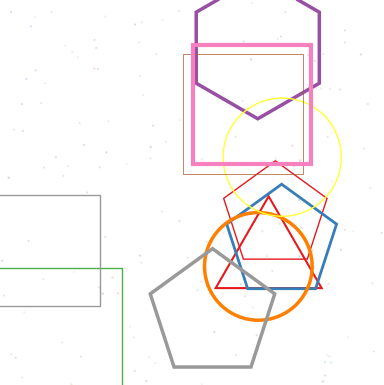[{"shape": "triangle", "thickness": 1.5, "radius": 0.79, "center": [0.698, 0.331]}, {"shape": "pentagon", "thickness": 1, "radius": 0.71, "center": [0.715, 0.441]}, {"shape": "pentagon", "thickness": 2, "radius": 0.75, "center": [0.731, 0.372]}, {"shape": "square", "thickness": 1, "radius": 0.93, "center": [0.129, 0.116]}, {"shape": "hexagon", "thickness": 2.5, "radius": 0.92, "center": [0.67, 0.876]}, {"shape": "circle", "thickness": 2.5, "radius": 0.7, "center": [0.671, 0.308]}, {"shape": "circle", "thickness": 1, "radius": 0.77, "center": [0.733, 0.592]}, {"shape": "square", "thickness": 0.5, "radius": 0.78, "center": [0.63, 0.703]}, {"shape": "square", "thickness": 3, "radius": 0.77, "center": [0.655, 0.728]}, {"shape": "square", "thickness": 1, "radius": 0.72, "center": [0.117, 0.349]}, {"shape": "pentagon", "thickness": 2.5, "radius": 0.85, "center": [0.552, 0.184]}]